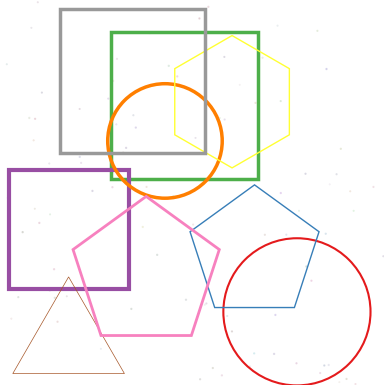[{"shape": "circle", "thickness": 1.5, "radius": 0.96, "center": [0.771, 0.19]}, {"shape": "pentagon", "thickness": 1, "radius": 0.88, "center": [0.661, 0.344]}, {"shape": "square", "thickness": 2.5, "radius": 0.95, "center": [0.479, 0.726]}, {"shape": "square", "thickness": 3, "radius": 0.78, "center": [0.179, 0.404]}, {"shape": "circle", "thickness": 2.5, "radius": 0.74, "center": [0.428, 0.634]}, {"shape": "hexagon", "thickness": 1, "radius": 0.86, "center": [0.603, 0.736]}, {"shape": "triangle", "thickness": 0.5, "radius": 0.84, "center": [0.178, 0.113]}, {"shape": "pentagon", "thickness": 2, "radius": 1.0, "center": [0.38, 0.29]}, {"shape": "square", "thickness": 2.5, "radius": 0.94, "center": [0.344, 0.788]}]